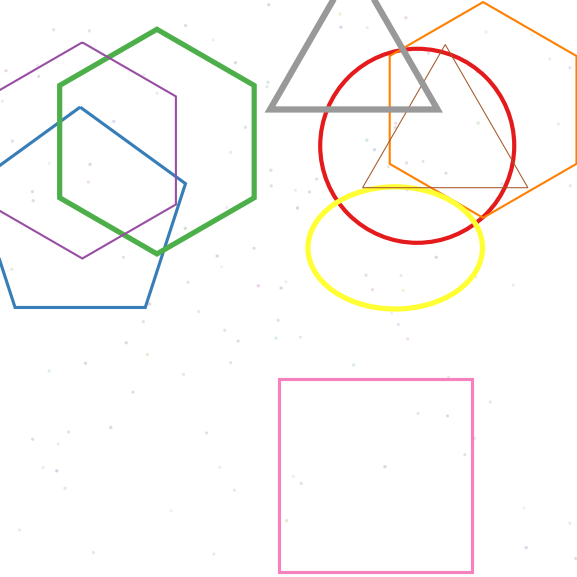[{"shape": "circle", "thickness": 2, "radius": 0.84, "center": [0.722, 0.747]}, {"shape": "pentagon", "thickness": 1.5, "radius": 0.96, "center": [0.139, 0.622]}, {"shape": "hexagon", "thickness": 2.5, "radius": 0.97, "center": [0.272, 0.754]}, {"shape": "hexagon", "thickness": 1, "radius": 0.94, "center": [0.143, 0.739]}, {"shape": "hexagon", "thickness": 1, "radius": 0.93, "center": [0.837, 0.809]}, {"shape": "oval", "thickness": 2.5, "radius": 0.76, "center": [0.684, 0.57]}, {"shape": "triangle", "thickness": 0.5, "radius": 0.83, "center": [0.771, 0.757]}, {"shape": "square", "thickness": 1.5, "radius": 0.83, "center": [0.651, 0.176]}, {"shape": "triangle", "thickness": 3, "radius": 0.84, "center": [0.613, 0.893]}]